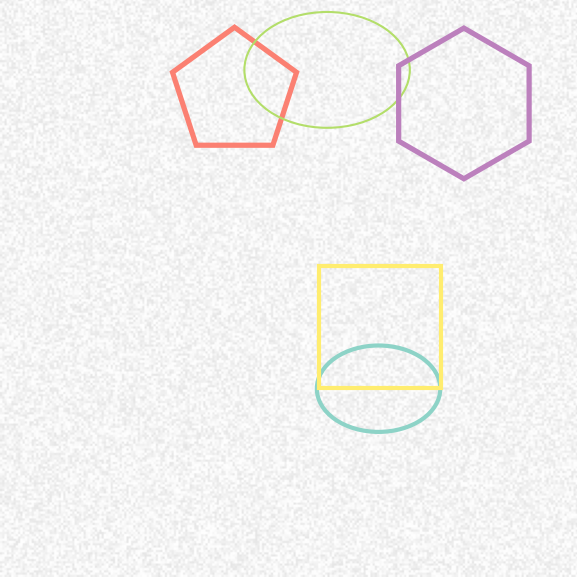[{"shape": "oval", "thickness": 2, "radius": 0.53, "center": [0.656, 0.326]}, {"shape": "pentagon", "thickness": 2.5, "radius": 0.56, "center": [0.406, 0.839]}, {"shape": "oval", "thickness": 1, "radius": 0.72, "center": [0.566, 0.878]}, {"shape": "hexagon", "thickness": 2.5, "radius": 0.65, "center": [0.803, 0.82]}, {"shape": "square", "thickness": 2, "radius": 0.53, "center": [0.657, 0.432]}]